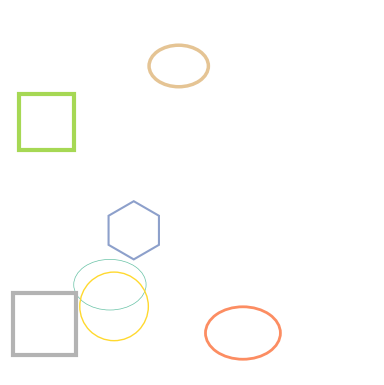[{"shape": "oval", "thickness": 0.5, "radius": 0.47, "center": [0.285, 0.261]}, {"shape": "oval", "thickness": 2, "radius": 0.49, "center": [0.631, 0.135]}, {"shape": "hexagon", "thickness": 1.5, "radius": 0.38, "center": [0.347, 0.402]}, {"shape": "square", "thickness": 3, "radius": 0.36, "center": [0.12, 0.683]}, {"shape": "circle", "thickness": 1, "radius": 0.45, "center": [0.296, 0.204]}, {"shape": "oval", "thickness": 2.5, "radius": 0.39, "center": [0.464, 0.829]}, {"shape": "square", "thickness": 3, "radius": 0.41, "center": [0.115, 0.159]}]